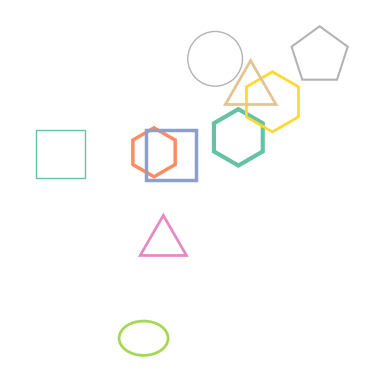[{"shape": "square", "thickness": 1, "radius": 0.31, "center": [0.157, 0.6]}, {"shape": "hexagon", "thickness": 3, "radius": 0.37, "center": [0.619, 0.643]}, {"shape": "hexagon", "thickness": 2.5, "radius": 0.32, "center": [0.4, 0.604]}, {"shape": "square", "thickness": 2.5, "radius": 0.32, "center": [0.445, 0.596]}, {"shape": "triangle", "thickness": 2, "radius": 0.35, "center": [0.424, 0.371]}, {"shape": "oval", "thickness": 2, "radius": 0.32, "center": [0.373, 0.121]}, {"shape": "hexagon", "thickness": 2, "radius": 0.39, "center": [0.708, 0.735]}, {"shape": "triangle", "thickness": 2, "radius": 0.38, "center": [0.651, 0.767]}, {"shape": "pentagon", "thickness": 1.5, "radius": 0.38, "center": [0.83, 0.855]}, {"shape": "circle", "thickness": 1, "radius": 0.36, "center": [0.559, 0.847]}]